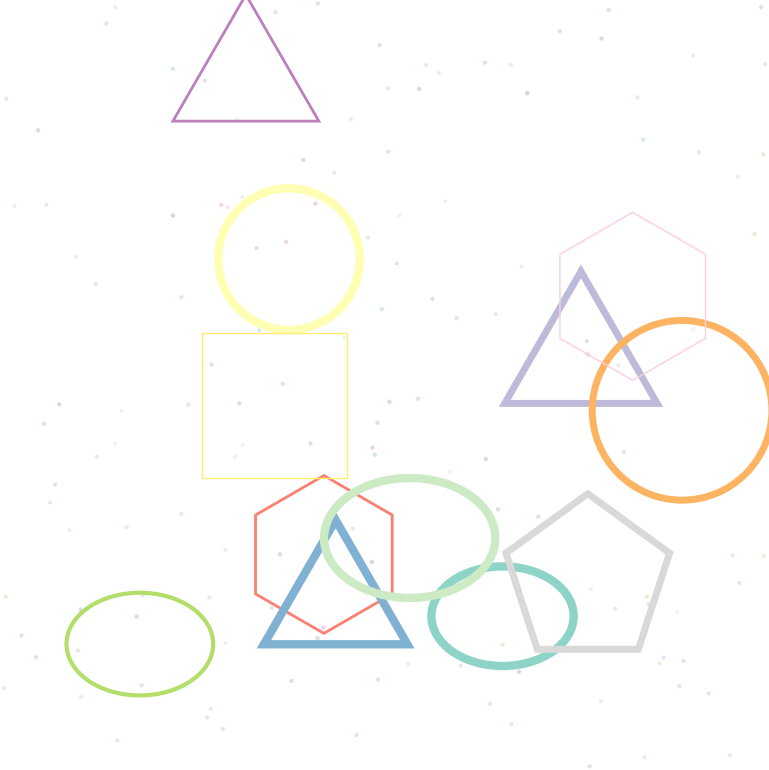[{"shape": "oval", "thickness": 3, "radius": 0.46, "center": [0.653, 0.2]}, {"shape": "circle", "thickness": 3, "radius": 0.46, "center": [0.375, 0.663]}, {"shape": "triangle", "thickness": 2.5, "radius": 0.57, "center": [0.754, 0.533]}, {"shape": "hexagon", "thickness": 1, "radius": 0.51, "center": [0.421, 0.28]}, {"shape": "triangle", "thickness": 3, "radius": 0.54, "center": [0.436, 0.217]}, {"shape": "circle", "thickness": 2.5, "radius": 0.58, "center": [0.886, 0.467]}, {"shape": "oval", "thickness": 1.5, "radius": 0.48, "center": [0.182, 0.164]}, {"shape": "hexagon", "thickness": 0.5, "radius": 0.55, "center": [0.822, 0.615]}, {"shape": "pentagon", "thickness": 2.5, "radius": 0.56, "center": [0.763, 0.247]}, {"shape": "triangle", "thickness": 1, "radius": 0.55, "center": [0.319, 0.897]}, {"shape": "oval", "thickness": 3, "radius": 0.56, "center": [0.532, 0.301]}, {"shape": "square", "thickness": 0.5, "radius": 0.47, "center": [0.356, 0.473]}]